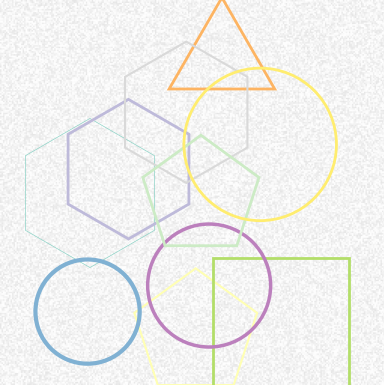[{"shape": "hexagon", "thickness": 0.5, "radius": 0.97, "center": [0.234, 0.499]}, {"shape": "pentagon", "thickness": 1.5, "radius": 0.84, "center": [0.508, 0.135]}, {"shape": "hexagon", "thickness": 2, "radius": 0.91, "center": [0.334, 0.561]}, {"shape": "circle", "thickness": 3, "radius": 0.68, "center": [0.227, 0.191]}, {"shape": "triangle", "thickness": 2, "radius": 0.79, "center": [0.576, 0.848]}, {"shape": "square", "thickness": 2, "radius": 0.89, "center": [0.73, 0.152]}, {"shape": "hexagon", "thickness": 1.5, "radius": 0.92, "center": [0.484, 0.708]}, {"shape": "circle", "thickness": 2.5, "radius": 0.8, "center": [0.543, 0.258]}, {"shape": "pentagon", "thickness": 2, "radius": 0.79, "center": [0.522, 0.49]}, {"shape": "circle", "thickness": 2, "radius": 0.99, "center": [0.676, 0.625]}]